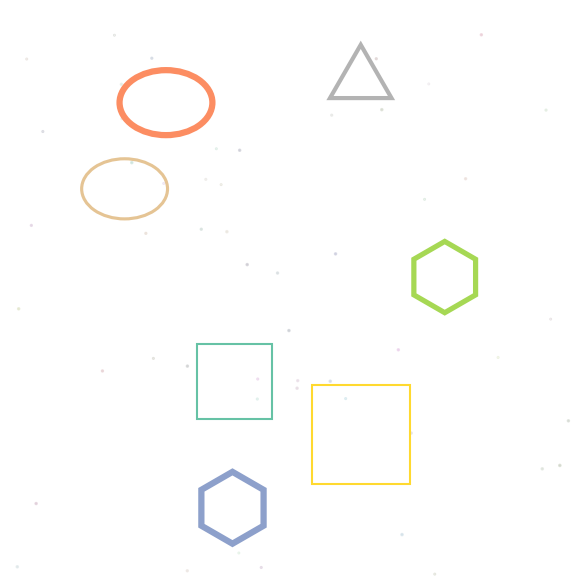[{"shape": "square", "thickness": 1, "radius": 0.32, "center": [0.406, 0.339]}, {"shape": "oval", "thickness": 3, "radius": 0.4, "center": [0.287, 0.821]}, {"shape": "hexagon", "thickness": 3, "radius": 0.31, "center": [0.403, 0.12]}, {"shape": "hexagon", "thickness": 2.5, "radius": 0.31, "center": [0.77, 0.519]}, {"shape": "square", "thickness": 1, "radius": 0.43, "center": [0.625, 0.247]}, {"shape": "oval", "thickness": 1.5, "radius": 0.37, "center": [0.216, 0.672]}, {"shape": "triangle", "thickness": 2, "radius": 0.31, "center": [0.625, 0.86]}]